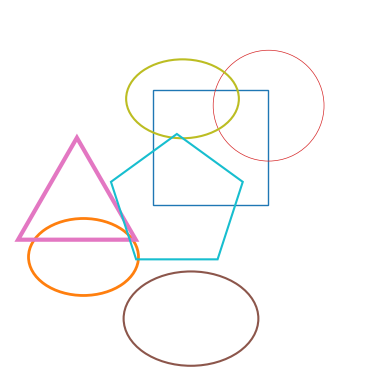[{"shape": "square", "thickness": 1, "radius": 0.75, "center": [0.547, 0.616]}, {"shape": "oval", "thickness": 2, "radius": 0.71, "center": [0.217, 0.333]}, {"shape": "circle", "thickness": 0.5, "radius": 0.72, "center": [0.698, 0.726]}, {"shape": "oval", "thickness": 1.5, "radius": 0.87, "center": [0.496, 0.172]}, {"shape": "triangle", "thickness": 3, "radius": 0.88, "center": [0.2, 0.466]}, {"shape": "oval", "thickness": 1.5, "radius": 0.73, "center": [0.474, 0.743]}, {"shape": "pentagon", "thickness": 1.5, "radius": 0.9, "center": [0.459, 0.472]}]